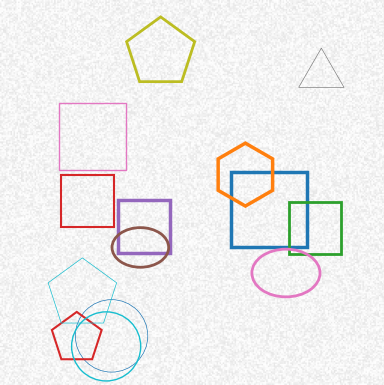[{"shape": "circle", "thickness": 0.5, "radius": 0.47, "center": [0.29, 0.128]}, {"shape": "square", "thickness": 2.5, "radius": 0.49, "center": [0.699, 0.456]}, {"shape": "hexagon", "thickness": 2.5, "radius": 0.41, "center": [0.637, 0.546]}, {"shape": "square", "thickness": 2, "radius": 0.34, "center": [0.819, 0.407]}, {"shape": "pentagon", "thickness": 1.5, "radius": 0.34, "center": [0.199, 0.122]}, {"shape": "square", "thickness": 1.5, "radius": 0.34, "center": [0.228, 0.478]}, {"shape": "square", "thickness": 2.5, "radius": 0.34, "center": [0.374, 0.411]}, {"shape": "oval", "thickness": 2, "radius": 0.37, "center": [0.365, 0.357]}, {"shape": "square", "thickness": 1, "radius": 0.43, "center": [0.24, 0.646]}, {"shape": "oval", "thickness": 2, "radius": 0.44, "center": [0.743, 0.291]}, {"shape": "triangle", "thickness": 0.5, "radius": 0.34, "center": [0.835, 0.807]}, {"shape": "pentagon", "thickness": 2, "radius": 0.46, "center": [0.417, 0.863]}, {"shape": "pentagon", "thickness": 0.5, "radius": 0.47, "center": [0.214, 0.237]}, {"shape": "circle", "thickness": 1, "radius": 0.45, "center": [0.276, 0.1]}]